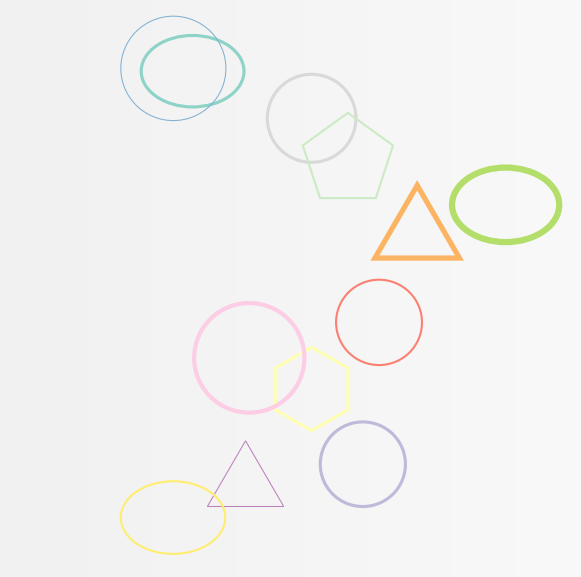[{"shape": "oval", "thickness": 1.5, "radius": 0.44, "center": [0.331, 0.876]}, {"shape": "hexagon", "thickness": 1.5, "radius": 0.36, "center": [0.536, 0.326]}, {"shape": "circle", "thickness": 1.5, "radius": 0.37, "center": [0.624, 0.195]}, {"shape": "circle", "thickness": 1, "radius": 0.37, "center": [0.652, 0.441]}, {"shape": "circle", "thickness": 0.5, "radius": 0.45, "center": [0.298, 0.881]}, {"shape": "triangle", "thickness": 2.5, "radius": 0.42, "center": [0.718, 0.594]}, {"shape": "oval", "thickness": 3, "radius": 0.46, "center": [0.87, 0.644]}, {"shape": "circle", "thickness": 2, "radius": 0.47, "center": [0.429, 0.379]}, {"shape": "circle", "thickness": 1.5, "radius": 0.38, "center": [0.536, 0.794]}, {"shape": "triangle", "thickness": 0.5, "radius": 0.38, "center": [0.422, 0.16]}, {"shape": "pentagon", "thickness": 1, "radius": 0.41, "center": [0.599, 0.722]}, {"shape": "oval", "thickness": 1, "radius": 0.45, "center": [0.298, 0.103]}]